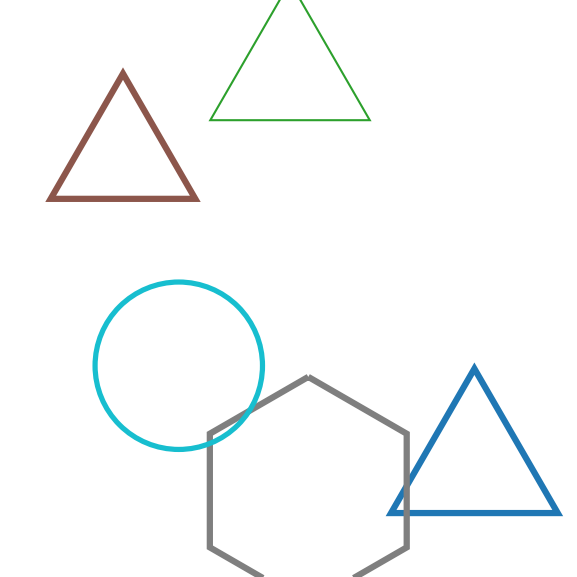[{"shape": "triangle", "thickness": 3, "radius": 0.83, "center": [0.821, 0.194]}, {"shape": "triangle", "thickness": 1, "radius": 0.8, "center": [0.502, 0.871]}, {"shape": "triangle", "thickness": 3, "radius": 0.72, "center": [0.213, 0.727]}, {"shape": "hexagon", "thickness": 3, "radius": 0.98, "center": [0.534, 0.15]}, {"shape": "circle", "thickness": 2.5, "radius": 0.72, "center": [0.31, 0.366]}]